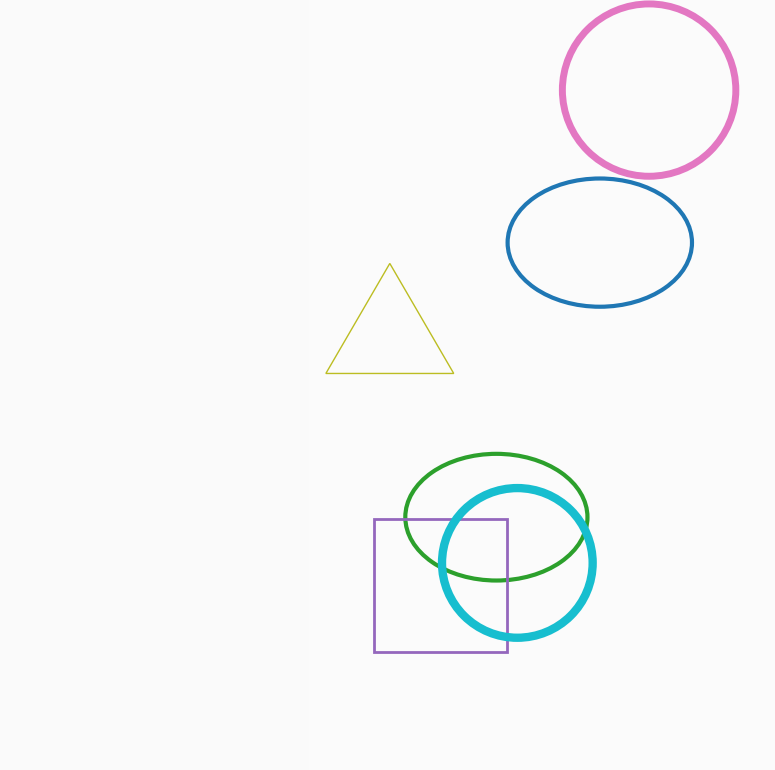[{"shape": "oval", "thickness": 1.5, "radius": 0.59, "center": [0.774, 0.685]}, {"shape": "oval", "thickness": 1.5, "radius": 0.59, "center": [0.64, 0.328]}, {"shape": "square", "thickness": 1, "radius": 0.43, "center": [0.568, 0.24]}, {"shape": "circle", "thickness": 2.5, "radius": 0.56, "center": [0.838, 0.883]}, {"shape": "triangle", "thickness": 0.5, "radius": 0.48, "center": [0.503, 0.563]}, {"shape": "circle", "thickness": 3, "radius": 0.49, "center": [0.668, 0.269]}]